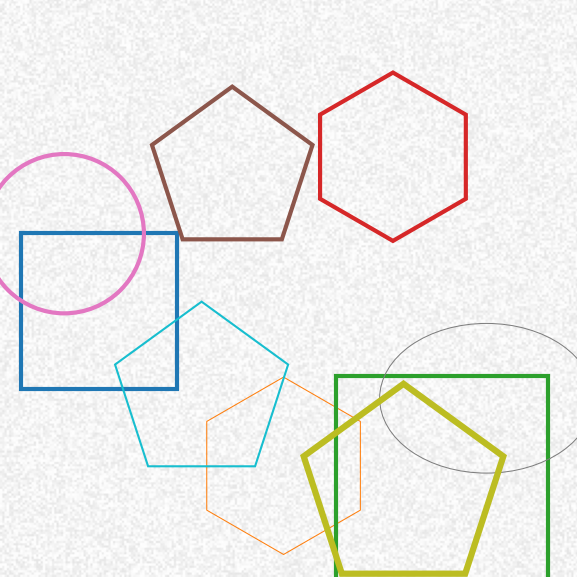[{"shape": "square", "thickness": 2, "radius": 0.67, "center": [0.172, 0.46]}, {"shape": "hexagon", "thickness": 0.5, "radius": 0.77, "center": [0.491, 0.193]}, {"shape": "square", "thickness": 2, "radius": 0.92, "center": [0.765, 0.164]}, {"shape": "hexagon", "thickness": 2, "radius": 0.73, "center": [0.68, 0.728]}, {"shape": "pentagon", "thickness": 2, "radius": 0.73, "center": [0.402, 0.703]}, {"shape": "circle", "thickness": 2, "radius": 0.69, "center": [0.111, 0.594]}, {"shape": "oval", "thickness": 0.5, "radius": 0.93, "center": [0.843, 0.31]}, {"shape": "pentagon", "thickness": 3, "radius": 0.91, "center": [0.699, 0.153]}, {"shape": "pentagon", "thickness": 1, "radius": 0.79, "center": [0.349, 0.319]}]